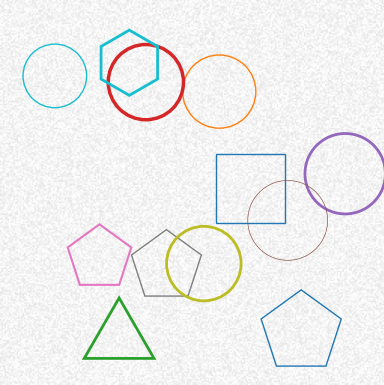[{"shape": "pentagon", "thickness": 1, "radius": 0.55, "center": [0.782, 0.138]}, {"shape": "square", "thickness": 1, "radius": 0.45, "center": [0.65, 0.511]}, {"shape": "circle", "thickness": 1, "radius": 0.48, "center": [0.569, 0.762]}, {"shape": "triangle", "thickness": 2, "radius": 0.52, "center": [0.309, 0.121]}, {"shape": "circle", "thickness": 2.5, "radius": 0.49, "center": [0.379, 0.787]}, {"shape": "circle", "thickness": 2, "radius": 0.52, "center": [0.897, 0.549]}, {"shape": "circle", "thickness": 0.5, "radius": 0.52, "center": [0.747, 0.428]}, {"shape": "pentagon", "thickness": 1.5, "radius": 0.43, "center": [0.258, 0.33]}, {"shape": "pentagon", "thickness": 1, "radius": 0.48, "center": [0.432, 0.308]}, {"shape": "circle", "thickness": 2, "radius": 0.48, "center": [0.529, 0.315]}, {"shape": "circle", "thickness": 1, "radius": 0.41, "center": [0.142, 0.803]}, {"shape": "hexagon", "thickness": 2, "radius": 0.42, "center": [0.336, 0.837]}]